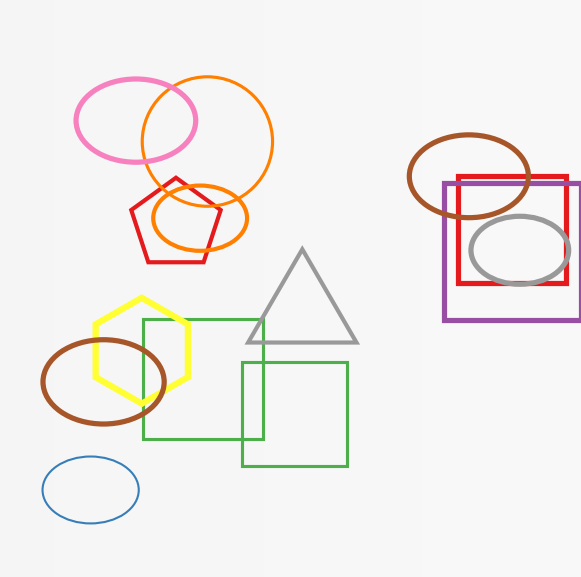[{"shape": "pentagon", "thickness": 2, "radius": 0.4, "center": [0.303, 0.61]}, {"shape": "square", "thickness": 2.5, "radius": 0.46, "center": [0.881, 0.601]}, {"shape": "oval", "thickness": 1, "radius": 0.41, "center": [0.156, 0.151]}, {"shape": "square", "thickness": 1.5, "radius": 0.45, "center": [0.507, 0.282]}, {"shape": "square", "thickness": 1.5, "radius": 0.52, "center": [0.349, 0.343]}, {"shape": "square", "thickness": 2.5, "radius": 0.59, "center": [0.881, 0.563]}, {"shape": "oval", "thickness": 2, "radius": 0.4, "center": [0.344, 0.621]}, {"shape": "circle", "thickness": 1.5, "radius": 0.56, "center": [0.357, 0.754]}, {"shape": "hexagon", "thickness": 3, "radius": 0.46, "center": [0.244, 0.392]}, {"shape": "oval", "thickness": 2.5, "radius": 0.51, "center": [0.807, 0.694]}, {"shape": "oval", "thickness": 2.5, "radius": 0.52, "center": [0.178, 0.338]}, {"shape": "oval", "thickness": 2.5, "radius": 0.51, "center": [0.234, 0.79]}, {"shape": "triangle", "thickness": 2, "radius": 0.54, "center": [0.52, 0.46]}, {"shape": "oval", "thickness": 2.5, "radius": 0.42, "center": [0.894, 0.566]}]